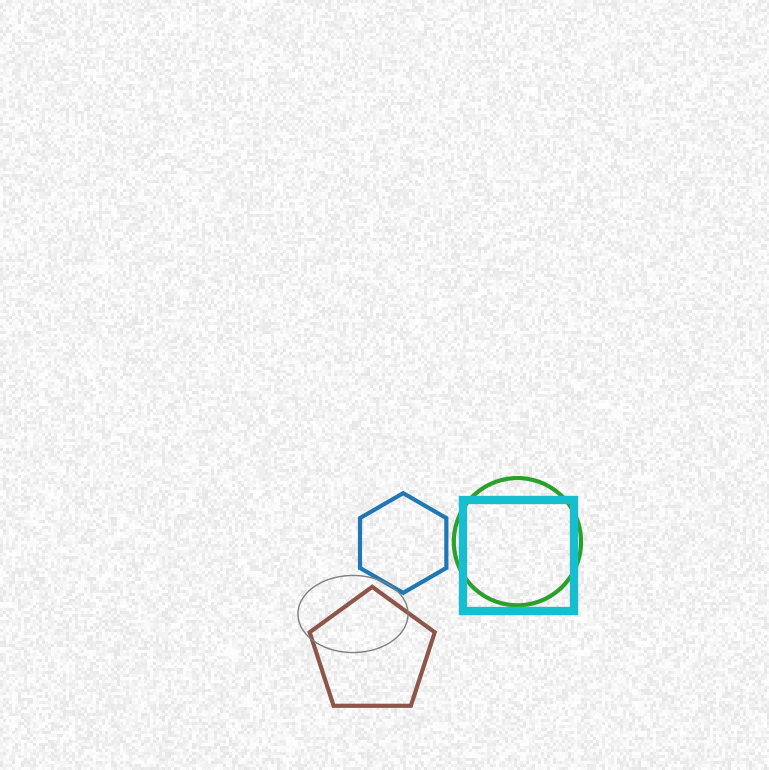[{"shape": "hexagon", "thickness": 1.5, "radius": 0.32, "center": [0.524, 0.295]}, {"shape": "circle", "thickness": 1.5, "radius": 0.41, "center": [0.672, 0.297]}, {"shape": "pentagon", "thickness": 1.5, "radius": 0.43, "center": [0.483, 0.152]}, {"shape": "oval", "thickness": 0.5, "radius": 0.36, "center": [0.458, 0.203]}, {"shape": "square", "thickness": 3, "radius": 0.36, "center": [0.674, 0.278]}]